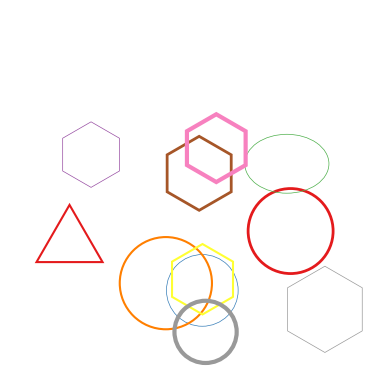[{"shape": "triangle", "thickness": 1.5, "radius": 0.5, "center": [0.181, 0.369]}, {"shape": "circle", "thickness": 2, "radius": 0.55, "center": [0.755, 0.4]}, {"shape": "circle", "thickness": 0.5, "radius": 0.47, "center": [0.525, 0.246]}, {"shape": "oval", "thickness": 0.5, "radius": 0.55, "center": [0.745, 0.575]}, {"shape": "hexagon", "thickness": 0.5, "radius": 0.43, "center": [0.237, 0.598]}, {"shape": "circle", "thickness": 1.5, "radius": 0.6, "center": [0.431, 0.264]}, {"shape": "hexagon", "thickness": 1.5, "radius": 0.46, "center": [0.526, 0.275]}, {"shape": "hexagon", "thickness": 2, "radius": 0.48, "center": [0.517, 0.55]}, {"shape": "hexagon", "thickness": 3, "radius": 0.44, "center": [0.562, 0.615]}, {"shape": "circle", "thickness": 3, "radius": 0.4, "center": [0.534, 0.138]}, {"shape": "hexagon", "thickness": 0.5, "radius": 0.56, "center": [0.844, 0.197]}]